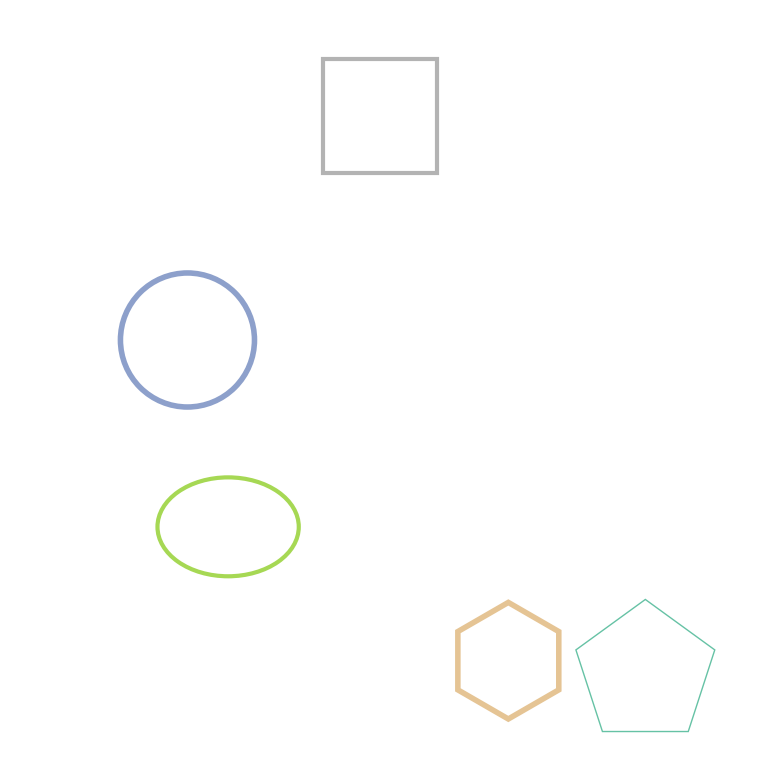[{"shape": "pentagon", "thickness": 0.5, "radius": 0.47, "center": [0.838, 0.127]}, {"shape": "circle", "thickness": 2, "radius": 0.44, "center": [0.243, 0.558]}, {"shape": "oval", "thickness": 1.5, "radius": 0.46, "center": [0.296, 0.316]}, {"shape": "hexagon", "thickness": 2, "radius": 0.38, "center": [0.66, 0.142]}, {"shape": "square", "thickness": 1.5, "radius": 0.37, "center": [0.494, 0.849]}]